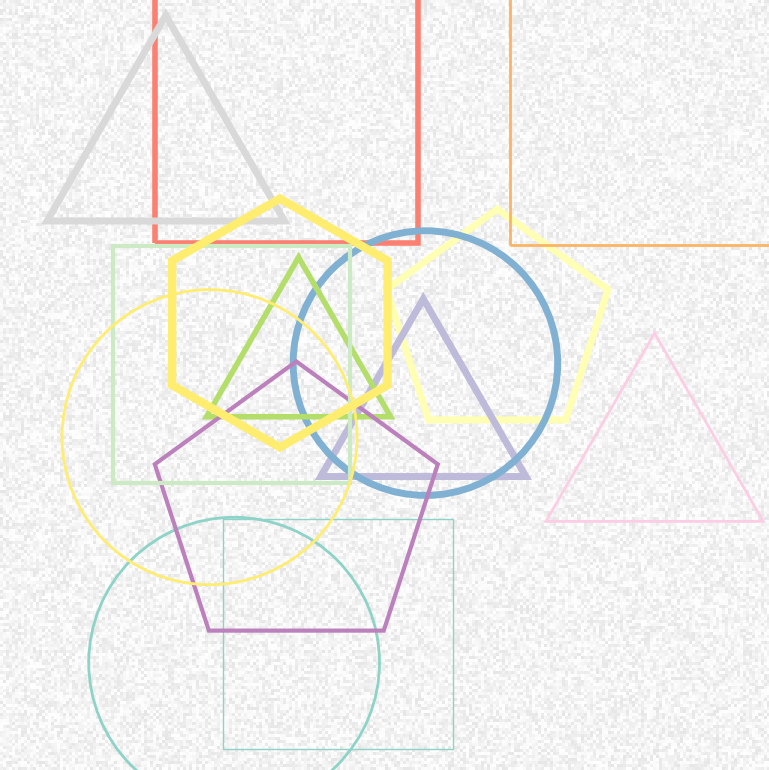[{"shape": "square", "thickness": 0.5, "radius": 0.75, "center": [0.439, 0.177]}, {"shape": "circle", "thickness": 1, "radius": 0.94, "center": [0.304, 0.139]}, {"shape": "pentagon", "thickness": 2.5, "radius": 0.76, "center": [0.646, 0.577]}, {"shape": "triangle", "thickness": 2.5, "radius": 0.77, "center": [0.55, 0.458]}, {"shape": "square", "thickness": 2, "radius": 0.86, "center": [0.372, 0.856]}, {"shape": "circle", "thickness": 2.5, "radius": 0.86, "center": [0.552, 0.528]}, {"shape": "square", "thickness": 1, "radius": 0.85, "center": [0.833, 0.853]}, {"shape": "triangle", "thickness": 2, "radius": 0.69, "center": [0.388, 0.528]}, {"shape": "triangle", "thickness": 1, "radius": 0.81, "center": [0.85, 0.404]}, {"shape": "triangle", "thickness": 2.5, "radius": 0.89, "center": [0.215, 0.802]}, {"shape": "pentagon", "thickness": 1.5, "radius": 0.97, "center": [0.385, 0.337]}, {"shape": "square", "thickness": 1.5, "radius": 0.77, "center": [0.3, 0.526]}, {"shape": "circle", "thickness": 1, "radius": 0.96, "center": [0.272, 0.432]}, {"shape": "hexagon", "thickness": 3, "radius": 0.81, "center": [0.363, 0.581]}]